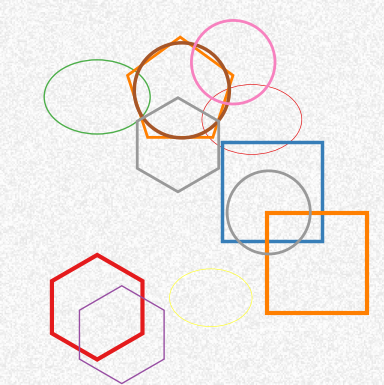[{"shape": "hexagon", "thickness": 3, "radius": 0.68, "center": [0.252, 0.202]}, {"shape": "oval", "thickness": 0.5, "radius": 0.65, "center": [0.654, 0.69]}, {"shape": "square", "thickness": 2.5, "radius": 0.65, "center": [0.707, 0.503]}, {"shape": "oval", "thickness": 1, "radius": 0.69, "center": [0.252, 0.748]}, {"shape": "hexagon", "thickness": 1, "radius": 0.63, "center": [0.316, 0.131]}, {"shape": "pentagon", "thickness": 2, "radius": 0.72, "center": [0.468, 0.76]}, {"shape": "square", "thickness": 3, "radius": 0.65, "center": [0.824, 0.317]}, {"shape": "oval", "thickness": 0.5, "radius": 0.54, "center": [0.548, 0.227]}, {"shape": "circle", "thickness": 2.5, "radius": 0.62, "center": [0.472, 0.765]}, {"shape": "circle", "thickness": 2, "radius": 0.54, "center": [0.606, 0.838]}, {"shape": "hexagon", "thickness": 2, "radius": 0.61, "center": [0.462, 0.624]}, {"shape": "circle", "thickness": 2, "radius": 0.54, "center": [0.698, 0.448]}]